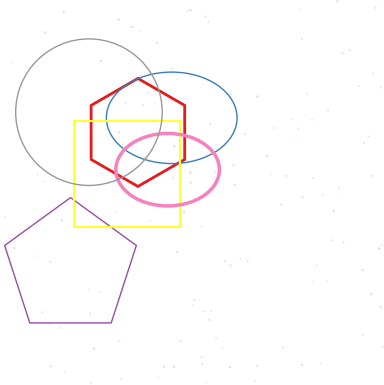[{"shape": "hexagon", "thickness": 2, "radius": 0.7, "center": [0.358, 0.656]}, {"shape": "oval", "thickness": 1, "radius": 0.85, "center": [0.446, 0.694]}, {"shape": "pentagon", "thickness": 1, "radius": 0.9, "center": [0.183, 0.307]}, {"shape": "square", "thickness": 1.5, "radius": 0.69, "center": [0.33, 0.548]}, {"shape": "oval", "thickness": 2.5, "radius": 0.67, "center": [0.435, 0.559]}, {"shape": "circle", "thickness": 1, "radius": 0.95, "center": [0.231, 0.709]}]